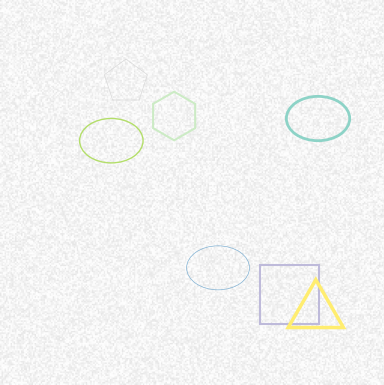[{"shape": "oval", "thickness": 2, "radius": 0.41, "center": [0.826, 0.692]}, {"shape": "square", "thickness": 1.5, "radius": 0.38, "center": [0.751, 0.236]}, {"shape": "oval", "thickness": 0.5, "radius": 0.41, "center": [0.566, 0.304]}, {"shape": "oval", "thickness": 1, "radius": 0.41, "center": [0.289, 0.635]}, {"shape": "pentagon", "thickness": 0.5, "radius": 0.29, "center": [0.327, 0.788]}, {"shape": "hexagon", "thickness": 1.5, "radius": 0.32, "center": [0.452, 0.699]}, {"shape": "triangle", "thickness": 2.5, "radius": 0.41, "center": [0.82, 0.191]}]